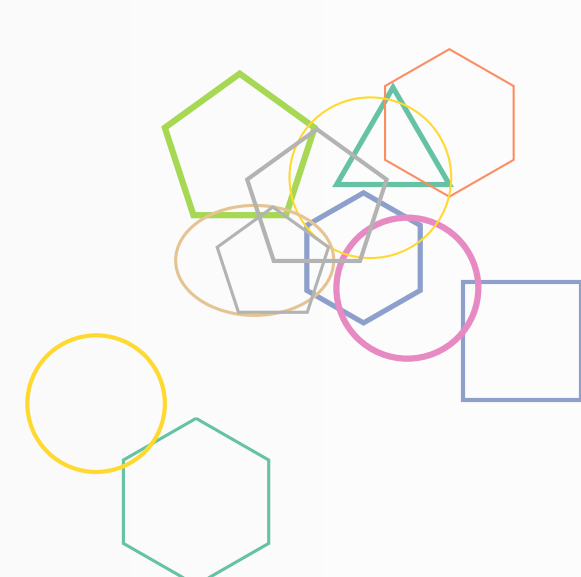[{"shape": "hexagon", "thickness": 1.5, "radius": 0.72, "center": [0.337, 0.13]}, {"shape": "triangle", "thickness": 2.5, "radius": 0.56, "center": [0.676, 0.736]}, {"shape": "hexagon", "thickness": 1, "radius": 0.64, "center": [0.773, 0.786]}, {"shape": "square", "thickness": 2, "radius": 0.51, "center": [0.898, 0.409]}, {"shape": "hexagon", "thickness": 2.5, "radius": 0.56, "center": [0.625, 0.553]}, {"shape": "circle", "thickness": 3, "radius": 0.61, "center": [0.701, 0.5]}, {"shape": "pentagon", "thickness": 3, "radius": 0.68, "center": [0.412, 0.736]}, {"shape": "circle", "thickness": 2, "radius": 0.59, "center": [0.165, 0.3]}, {"shape": "circle", "thickness": 1, "radius": 0.7, "center": [0.637, 0.691]}, {"shape": "oval", "thickness": 1.5, "radius": 0.68, "center": [0.438, 0.548]}, {"shape": "pentagon", "thickness": 2, "radius": 0.63, "center": [0.545, 0.649]}, {"shape": "pentagon", "thickness": 1.5, "radius": 0.5, "center": [0.469, 0.54]}]